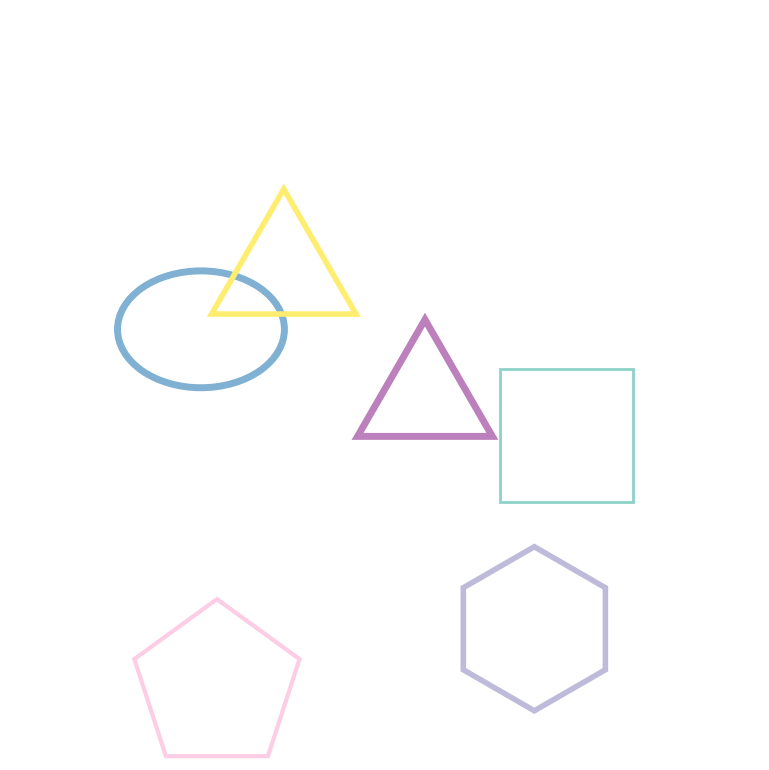[{"shape": "square", "thickness": 1, "radius": 0.43, "center": [0.736, 0.435]}, {"shape": "hexagon", "thickness": 2, "radius": 0.53, "center": [0.694, 0.183]}, {"shape": "oval", "thickness": 2.5, "radius": 0.54, "center": [0.261, 0.572]}, {"shape": "pentagon", "thickness": 1.5, "radius": 0.56, "center": [0.282, 0.109]}, {"shape": "triangle", "thickness": 2.5, "radius": 0.51, "center": [0.552, 0.484]}, {"shape": "triangle", "thickness": 2, "radius": 0.54, "center": [0.369, 0.646]}]